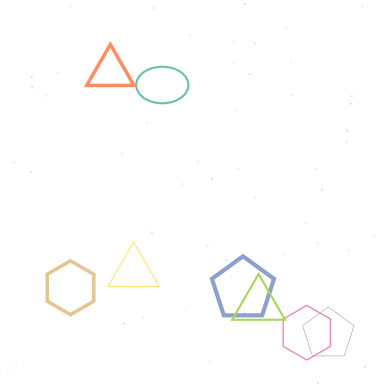[{"shape": "oval", "thickness": 1.5, "radius": 0.34, "center": [0.422, 0.779]}, {"shape": "triangle", "thickness": 2.5, "radius": 0.35, "center": [0.287, 0.814]}, {"shape": "pentagon", "thickness": 3, "radius": 0.42, "center": [0.631, 0.25]}, {"shape": "hexagon", "thickness": 1, "radius": 0.35, "center": [0.797, 0.136]}, {"shape": "triangle", "thickness": 1.5, "radius": 0.4, "center": [0.672, 0.209]}, {"shape": "triangle", "thickness": 0.5, "radius": 0.39, "center": [0.347, 0.294]}, {"shape": "hexagon", "thickness": 2.5, "radius": 0.35, "center": [0.183, 0.253]}, {"shape": "pentagon", "thickness": 0.5, "radius": 0.35, "center": [0.853, 0.132]}]